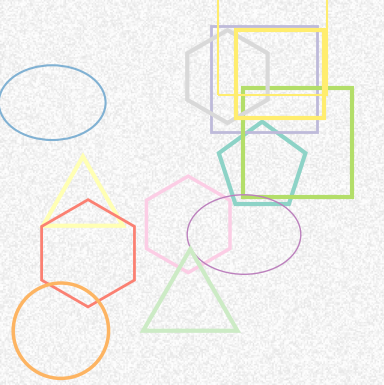[{"shape": "pentagon", "thickness": 3, "radius": 0.59, "center": [0.681, 0.566]}, {"shape": "triangle", "thickness": 3, "radius": 0.6, "center": [0.215, 0.474]}, {"shape": "square", "thickness": 2, "radius": 0.69, "center": [0.685, 0.795]}, {"shape": "hexagon", "thickness": 2, "radius": 0.7, "center": [0.229, 0.342]}, {"shape": "oval", "thickness": 1.5, "radius": 0.69, "center": [0.136, 0.733]}, {"shape": "circle", "thickness": 2.5, "radius": 0.62, "center": [0.158, 0.141]}, {"shape": "square", "thickness": 3, "radius": 0.71, "center": [0.773, 0.63]}, {"shape": "hexagon", "thickness": 2.5, "radius": 0.63, "center": [0.489, 0.417]}, {"shape": "hexagon", "thickness": 3, "radius": 0.6, "center": [0.591, 0.801]}, {"shape": "oval", "thickness": 1, "radius": 0.74, "center": [0.634, 0.391]}, {"shape": "triangle", "thickness": 3, "radius": 0.71, "center": [0.494, 0.212]}, {"shape": "square", "thickness": 3, "radius": 0.57, "center": [0.727, 0.808]}, {"shape": "square", "thickness": 1.5, "radius": 0.71, "center": [0.708, 0.896]}]